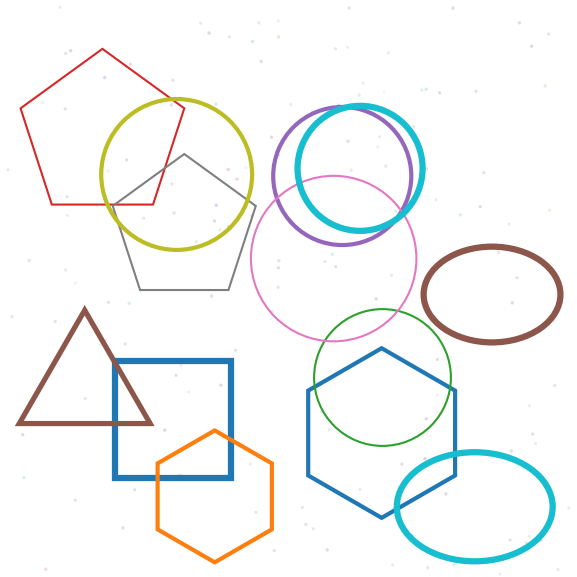[{"shape": "square", "thickness": 3, "radius": 0.5, "center": [0.3, 0.273]}, {"shape": "hexagon", "thickness": 2, "radius": 0.73, "center": [0.661, 0.249]}, {"shape": "hexagon", "thickness": 2, "radius": 0.57, "center": [0.372, 0.14]}, {"shape": "circle", "thickness": 1, "radius": 0.59, "center": [0.662, 0.345]}, {"shape": "pentagon", "thickness": 1, "radius": 0.75, "center": [0.177, 0.765]}, {"shape": "circle", "thickness": 2, "radius": 0.6, "center": [0.593, 0.694]}, {"shape": "oval", "thickness": 3, "radius": 0.59, "center": [0.852, 0.489]}, {"shape": "triangle", "thickness": 2.5, "radius": 0.65, "center": [0.147, 0.331]}, {"shape": "circle", "thickness": 1, "radius": 0.72, "center": [0.578, 0.551]}, {"shape": "pentagon", "thickness": 1, "radius": 0.65, "center": [0.319, 0.602]}, {"shape": "circle", "thickness": 2, "radius": 0.65, "center": [0.306, 0.697]}, {"shape": "circle", "thickness": 3, "radius": 0.54, "center": [0.624, 0.708]}, {"shape": "oval", "thickness": 3, "radius": 0.67, "center": [0.822, 0.122]}]